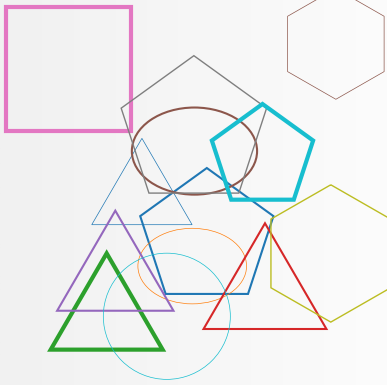[{"shape": "pentagon", "thickness": 1.5, "radius": 0.9, "center": [0.534, 0.383]}, {"shape": "triangle", "thickness": 0.5, "radius": 0.75, "center": [0.366, 0.491]}, {"shape": "oval", "thickness": 0.5, "radius": 0.7, "center": [0.496, 0.309]}, {"shape": "triangle", "thickness": 3, "radius": 0.83, "center": [0.275, 0.175]}, {"shape": "triangle", "thickness": 1.5, "radius": 0.92, "center": [0.684, 0.237]}, {"shape": "triangle", "thickness": 1.5, "radius": 0.87, "center": [0.298, 0.28]}, {"shape": "oval", "thickness": 1.5, "radius": 0.81, "center": [0.502, 0.608]}, {"shape": "hexagon", "thickness": 0.5, "radius": 0.72, "center": [0.867, 0.886]}, {"shape": "square", "thickness": 3, "radius": 0.81, "center": [0.178, 0.82]}, {"shape": "pentagon", "thickness": 1, "radius": 0.99, "center": [0.5, 0.658]}, {"shape": "hexagon", "thickness": 1, "radius": 0.89, "center": [0.854, 0.342]}, {"shape": "pentagon", "thickness": 3, "radius": 0.69, "center": [0.677, 0.592]}, {"shape": "circle", "thickness": 0.5, "radius": 0.82, "center": [0.431, 0.179]}]